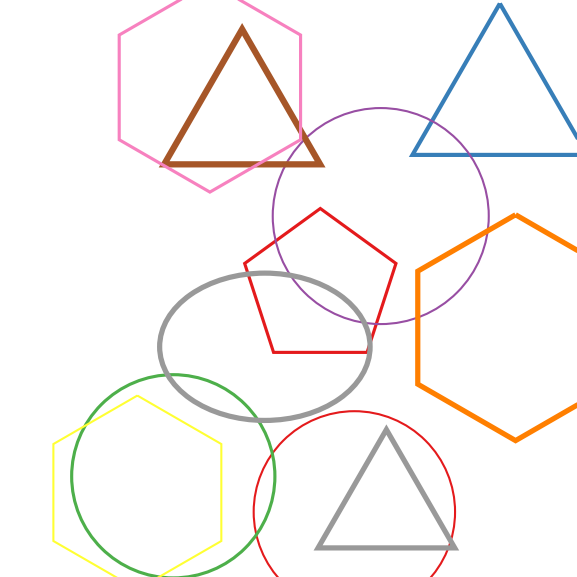[{"shape": "circle", "thickness": 1, "radius": 0.87, "center": [0.614, 0.113]}, {"shape": "pentagon", "thickness": 1.5, "radius": 0.69, "center": [0.555, 0.5]}, {"shape": "triangle", "thickness": 2, "radius": 0.87, "center": [0.866, 0.818]}, {"shape": "circle", "thickness": 1.5, "radius": 0.88, "center": [0.3, 0.174]}, {"shape": "circle", "thickness": 1, "radius": 0.94, "center": [0.659, 0.625]}, {"shape": "hexagon", "thickness": 2.5, "radius": 0.98, "center": [0.893, 0.432]}, {"shape": "hexagon", "thickness": 1, "radius": 0.84, "center": [0.238, 0.146]}, {"shape": "triangle", "thickness": 3, "radius": 0.78, "center": [0.419, 0.793]}, {"shape": "hexagon", "thickness": 1.5, "radius": 0.91, "center": [0.363, 0.848]}, {"shape": "oval", "thickness": 2.5, "radius": 0.91, "center": [0.459, 0.399]}, {"shape": "triangle", "thickness": 2.5, "radius": 0.68, "center": [0.669, 0.119]}]